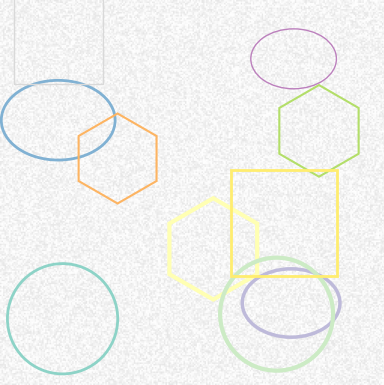[{"shape": "circle", "thickness": 2, "radius": 0.72, "center": [0.163, 0.172]}, {"shape": "hexagon", "thickness": 3, "radius": 0.66, "center": [0.554, 0.354]}, {"shape": "oval", "thickness": 2.5, "radius": 0.63, "center": [0.756, 0.213]}, {"shape": "oval", "thickness": 2, "radius": 0.74, "center": [0.151, 0.688]}, {"shape": "hexagon", "thickness": 1.5, "radius": 0.58, "center": [0.305, 0.588]}, {"shape": "hexagon", "thickness": 1.5, "radius": 0.59, "center": [0.829, 0.66]}, {"shape": "square", "thickness": 1, "radius": 0.58, "center": [0.152, 0.896]}, {"shape": "oval", "thickness": 1, "radius": 0.56, "center": [0.763, 0.847]}, {"shape": "circle", "thickness": 3, "radius": 0.73, "center": [0.718, 0.184]}, {"shape": "square", "thickness": 2, "radius": 0.69, "center": [0.739, 0.42]}]